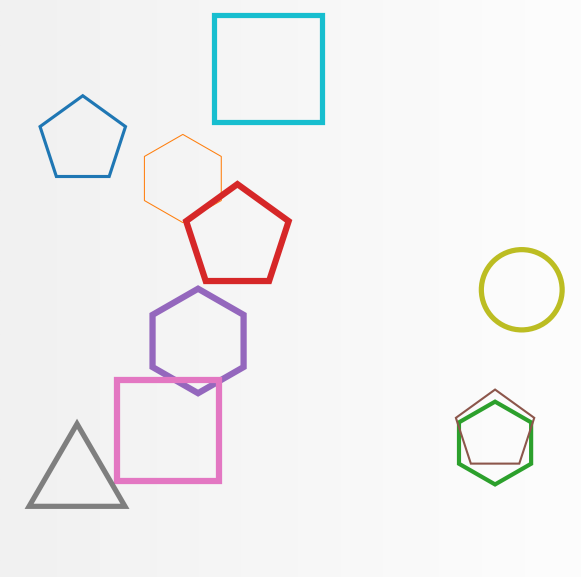[{"shape": "pentagon", "thickness": 1.5, "radius": 0.39, "center": [0.142, 0.756]}, {"shape": "hexagon", "thickness": 0.5, "radius": 0.38, "center": [0.315, 0.69]}, {"shape": "hexagon", "thickness": 2, "radius": 0.36, "center": [0.852, 0.232]}, {"shape": "pentagon", "thickness": 3, "radius": 0.46, "center": [0.408, 0.588]}, {"shape": "hexagon", "thickness": 3, "radius": 0.45, "center": [0.341, 0.409]}, {"shape": "pentagon", "thickness": 1, "radius": 0.35, "center": [0.852, 0.254]}, {"shape": "square", "thickness": 3, "radius": 0.44, "center": [0.289, 0.254]}, {"shape": "triangle", "thickness": 2.5, "radius": 0.48, "center": [0.133, 0.17]}, {"shape": "circle", "thickness": 2.5, "radius": 0.35, "center": [0.898, 0.497]}, {"shape": "square", "thickness": 2.5, "radius": 0.47, "center": [0.461, 0.88]}]